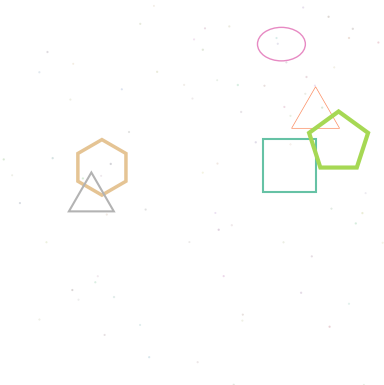[{"shape": "square", "thickness": 1.5, "radius": 0.34, "center": [0.752, 0.571]}, {"shape": "triangle", "thickness": 0.5, "radius": 0.36, "center": [0.82, 0.703]}, {"shape": "oval", "thickness": 1, "radius": 0.31, "center": [0.731, 0.885]}, {"shape": "pentagon", "thickness": 3, "radius": 0.4, "center": [0.879, 0.63]}, {"shape": "hexagon", "thickness": 2.5, "radius": 0.36, "center": [0.265, 0.565]}, {"shape": "triangle", "thickness": 1.5, "radius": 0.34, "center": [0.237, 0.485]}]